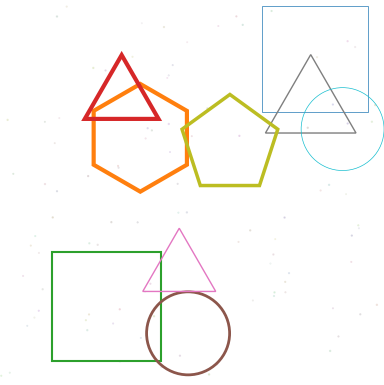[{"shape": "square", "thickness": 0.5, "radius": 0.69, "center": [0.817, 0.847]}, {"shape": "hexagon", "thickness": 3, "radius": 0.7, "center": [0.364, 0.642]}, {"shape": "square", "thickness": 1.5, "radius": 0.71, "center": [0.277, 0.204]}, {"shape": "triangle", "thickness": 3, "radius": 0.55, "center": [0.316, 0.746]}, {"shape": "circle", "thickness": 2, "radius": 0.54, "center": [0.489, 0.134]}, {"shape": "triangle", "thickness": 1, "radius": 0.55, "center": [0.466, 0.298]}, {"shape": "triangle", "thickness": 1, "radius": 0.68, "center": [0.807, 0.722]}, {"shape": "pentagon", "thickness": 2.5, "radius": 0.65, "center": [0.597, 0.624]}, {"shape": "circle", "thickness": 0.5, "radius": 0.54, "center": [0.89, 0.665]}]